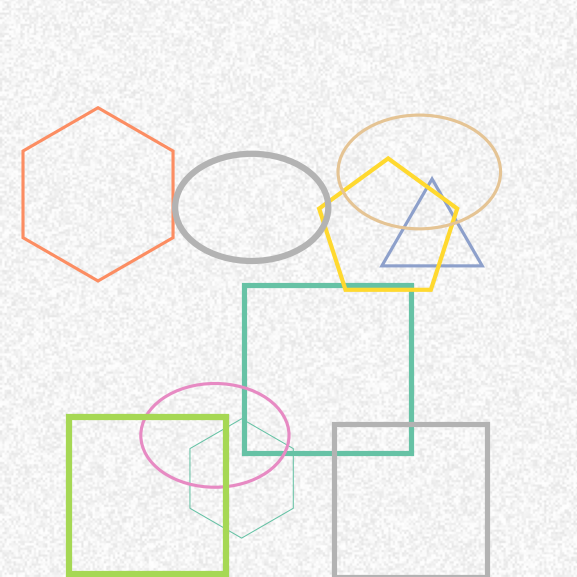[{"shape": "hexagon", "thickness": 0.5, "radius": 0.52, "center": [0.418, 0.171]}, {"shape": "square", "thickness": 2.5, "radius": 0.73, "center": [0.567, 0.36]}, {"shape": "hexagon", "thickness": 1.5, "radius": 0.75, "center": [0.17, 0.663]}, {"shape": "triangle", "thickness": 1.5, "radius": 0.5, "center": [0.748, 0.589]}, {"shape": "oval", "thickness": 1.5, "radius": 0.64, "center": [0.372, 0.245]}, {"shape": "square", "thickness": 3, "radius": 0.68, "center": [0.256, 0.141]}, {"shape": "pentagon", "thickness": 2, "radius": 0.63, "center": [0.672, 0.599]}, {"shape": "oval", "thickness": 1.5, "radius": 0.7, "center": [0.726, 0.701]}, {"shape": "oval", "thickness": 3, "radius": 0.66, "center": [0.436, 0.64]}, {"shape": "square", "thickness": 2.5, "radius": 0.66, "center": [0.71, 0.133]}]